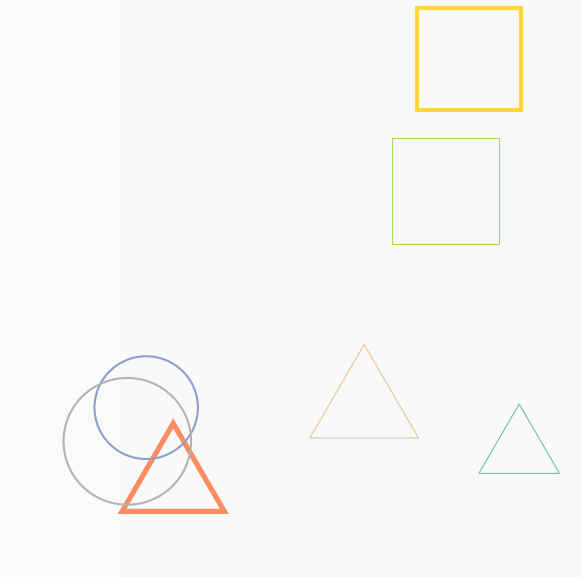[{"shape": "triangle", "thickness": 0.5, "radius": 0.4, "center": [0.893, 0.219]}, {"shape": "triangle", "thickness": 2.5, "radius": 0.51, "center": [0.298, 0.164]}, {"shape": "circle", "thickness": 1, "radius": 0.44, "center": [0.252, 0.293]}, {"shape": "square", "thickness": 0.5, "radius": 0.46, "center": [0.767, 0.669]}, {"shape": "square", "thickness": 2, "radius": 0.44, "center": [0.807, 0.897]}, {"shape": "triangle", "thickness": 0.5, "radius": 0.54, "center": [0.627, 0.295]}, {"shape": "circle", "thickness": 1, "radius": 0.55, "center": [0.219, 0.235]}]